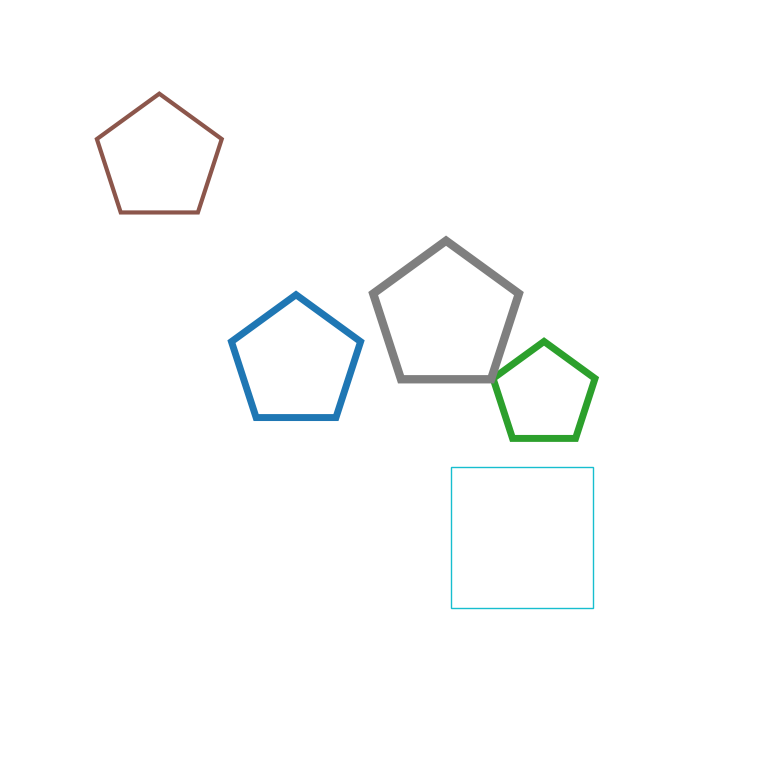[{"shape": "pentagon", "thickness": 2.5, "radius": 0.44, "center": [0.384, 0.529]}, {"shape": "pentagon", "thickness": 2.5, "radius": 0.35, "center": [0.707, 0.487]}, {"shape": "pentagon", "thickness": 1.5, "radius": 0.43, "center": [0.207, 0.793]}, {"shape": "pentagon", "thickness": 3, "radius": 0.5, "center": [0.579, 0.588]}, {"shape": "square", "thickness": 0.5, "radius": 0.46, "center": [0.678, 0.302]}]